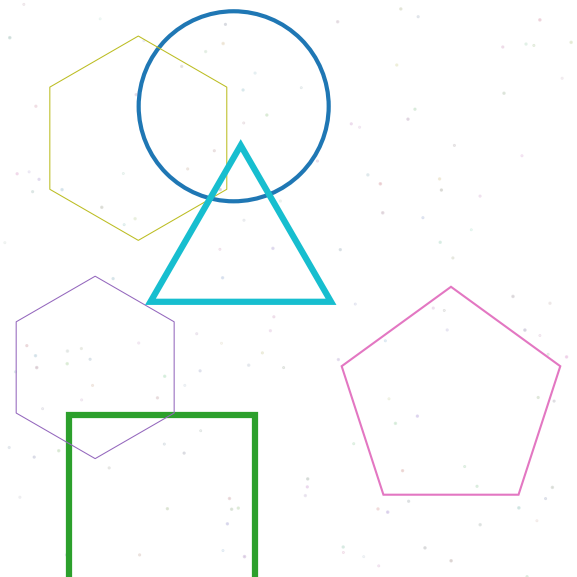[{"shape": "circle", "thickness": 2, "radius": 0.82, "center": [0.405, 0.815]}, {"shape": "square", "thickness": 3, "radius": 0.81, "center": [0.281, 0.119]}, {"shape": "hexagon", "thickness": 0.5, "radius": 0.79, "center": [0.165, 0.363]}, {"shape": "pentagon", "thickness": 1, "radius": 1.0, "center": [0.781, 0.304]}, {"shape": "hexagon", "thickness": 0.5, "radius": 0.88, "center": [0.239, 0.76]}, {"shape": "triangle", "thickness": 3, "radius": 0.9, "center": [0.417, 0.567]}]